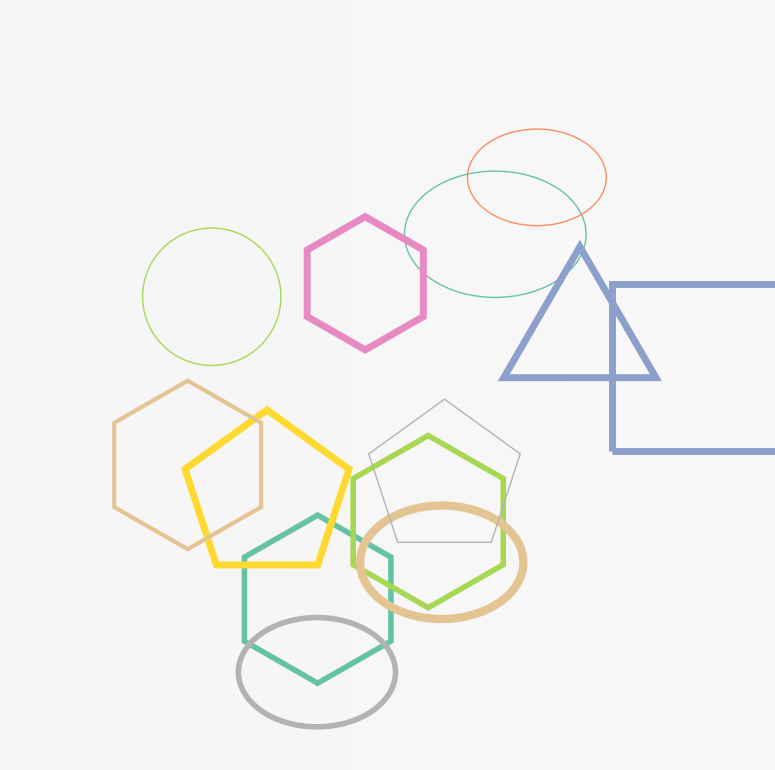[{"shape": "hexagon", "thickness": 2, "radius": 0.55, "center": [0.41, 0.222]}, {"shape": "oval", "thickness": 0.5, "radius": 0.59, "center": [0.639, 0.696]}, {"shape": "oval", "thickness": 0.5, "radius": 0.45, "center": [0.693, 0.77]}, {"shape": "triangle", "thickness": 2.5, "radius": 0.57, "center": [0.748, 0.566]}, {"shape": "square", "thickness": 2.5, "radius": 0.54, "center": [0.899, 0.523]}, {"shape": "hexagon", "thickness": 2.5, "radius": 0.43, "center": [0.471, 0.632]}, {"shape": "hexagon", "thickness": 2, "radius": 0.56, "center": [0.553, 0.323]}, {"shape": "circle", "thickness": 0.5, "radius": 0.45, "center": [0.273, 0.615]}, {"shape": "pentagon", "thickness": 2.5, "radius": 0.56, "center": [0.345, 0.356]}, {"shape": "hexagon", "thickness": 1.5, "radius": 0.55, "center": [0.242, 0.396]}, {"shape": "oval", "thickness": 3, "radius": 0.53, "center": [0.57, 0.27]}, {"shape": "oval", "thickness": 2, "radius": 0.51, "center": [0.409, 0.127]}, {"shape": "pentagon", "thickness": 0.5, "radius": 0.51, "center": [0.574, 0.379]}]